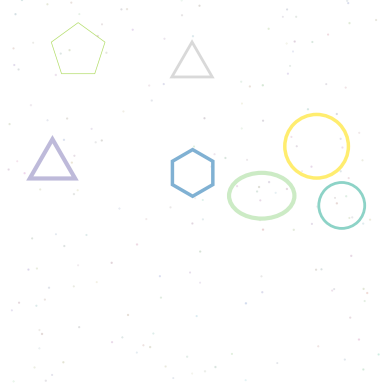[{"shape": "circle", "thickness": 2, "radius": 0.3, "center": [0.888, 0.466]}, {"shape": "triangle", "thickness": 3, "radius": 0.34, "center": [0.136, 0.57]}, {"shape": "hexagon", "thickness": 2.5, "radius": 0.3, "center": [0.5, 0.551]}, {"shape": "pentagon", "thickness": 0.5, "radius": 0.37, "center": [0.203, 0.868]}, {"shape": "triangle", "thickness": 2, "radius": 0.3, "center": [0.499, 0.83]}, {"shape": "oval", "thickness": 3, "radius": 0.42, "center": [0.68, 0.492]}, {"shape": "circle", "thickness": 2.5, "radius": 0.41, "center": [0.822, 0.62]}]